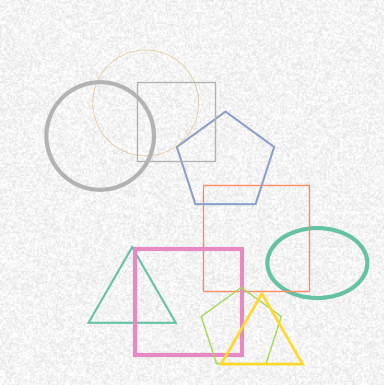[{"shape": "oval", "thickness": 3, "radius": 0.65, "center": [0.824, 0.317]}, {"shape": "triangle", "thickness": 1.5, "radius": 0.65, "center": [0.343, 0.227]}, {"shape": "square", "thickness": 1, "radius": 0.69, "center": [0.665, 0.382]}, {"shape": "pentagon", "thickness": 1.5, "radius": 0.66, "center": [0.586, 0.577]}, {"shape": "square", "thickness": 3, "radius": 0.69, "center": [0.49, 0.216]}, {"shape": "pentagon", "thickness": 1, "radius": 0.55, "center": [0.627, 0.144]}, {"shape": "triangle", "thickness": 2, "radius": 0.61, "center": [0.68, 0.115]}, {"shape": "circle", "thickness": 0.5, "radius": 0.69, "center": [0.378, 0.733]}, {"shape": "square", "thickness": 1, "radius": 0.51, "center": [0.457, 0.685]}, {"shape": "circle", "thickness": 3, "radius": 0.7, "center": [0.26, 0.647]}]